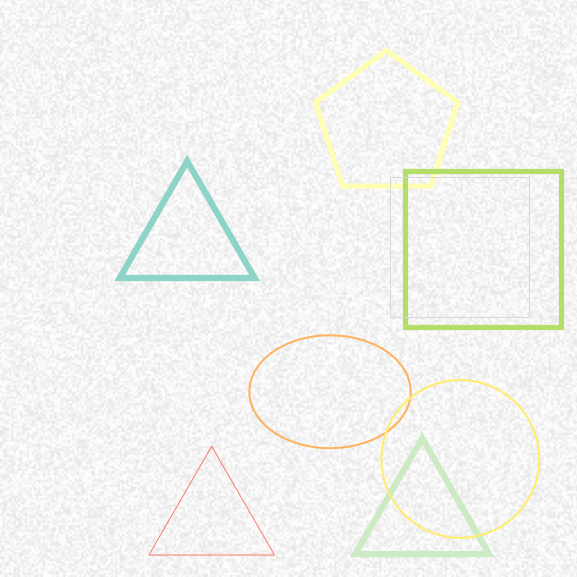[{"shape": "triangle", "thickness": 3, "radius": 0.67, "center": [0.324, 0.585]}, {"shape": "pentagon", "thickness": 2.5, "radius": 0.65, "center": [0.67, 0.782]}, {"shape": "triangle", "thickness": 0.5, "radius": 0.63, "center": [0.367, 0.101]}, {"shape": "oval", "thickness": 1, "radius": 0.7, "center": [0.571, 0.321]}, {"shape": "square", "thickness": 2.5, "radius": 0.67, "center": [0.836, 0.568]}, {"shape": "square", "thickness": 0.5, "radius": 0.6, "center": [0.796, 0.571]}, {"shape": "triangle", "thickness": 3, "radius": 0.67, "center": [0.731, 0.107]}, {"shape": "circle", "thickness": 1, "radius": 0.68, "center": [0.797, 0.204]}]